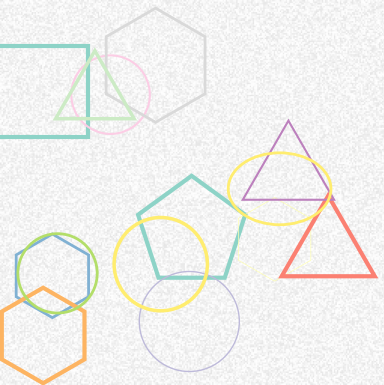[{"shape": "pentagon", "thickness": 3, "radius": 0.73, "center": [0.498, 0.397]}, {"shape": "square", "thickness": 3, "radius": 0.59, "center": [0.109, 0.762]}, {"shape": "hexagon", "thickness": 0.5, "radius": 0.54, "center": [0.713, 0.378]}, {"shape": "circle", "thickness": 1, "radius": 0.65, "center": [0.492, 0.165]}, {"shape": "triangle", "thickness": 3, "radius": 0.7, "center": [0.853, 0.352]}, {"shape": "hexagon", "thickness": 2, "radius": 0.54, "center": [0.136, 0.284]}, {"shape": "hexagon", "thickness": 3, "radius": 0.62, "center": [0.112, 0.129]}, {"shape": "circle", "thickness": 2, "radius": 0.52, "center": [0.149, 0.29]}, {"shape": "circle", "thickness": 1.5, "radius": 0.51, "center": [0.287, 0.754]}, {"shape": "hexagon", "thickness": 2, "radius": 0.74, "center": [0.404, 0.831]}, {"shape": "triangle", "thickness": 1.5, "radius": 0.68, "center": [0.749, 0.55]}, {"shape": "triangle", "thickness": 2.5, "radius": 0.59, "center": [0.246, 0.751]}, {"shape": "circle", "thickness": 2.5, "radius": 0.61, "center": [0.418, 0.314]}, {"shape": "oval", "thickness": 2, "radius": 0.67, "center": [0.726, 0.51]}]